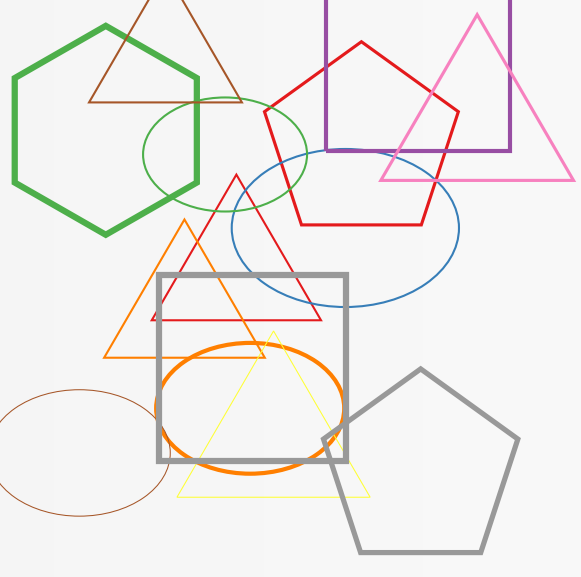[{"shape": "triangle", "thickness": 1, "radius": 0.84, "center": [0.407, 0.529]}, {"shape": "pentagon", "thickness": 1.5, "radius": 0.88, "center": [0.622, 0.752]}, {"shape": "oval", "thickness": 1, "radius": 0.98, "center": [0.594, 0.604]}, {"shape": "oval", "thickness": 1, "radius": 0.71, "center": [0.387, 0.732]}, {"shape": "hexagon", "thickness": 3, "radius": 0.9, "center": [0.182, 0.773]}, {"shape": "square", "thickness": 2, "radius": 0.79, "center": [0.719, 0.897]}, {"shape": "triangle", "thickness": 1, "radius": 0.8, "center": [0.317, 0.459]}, {"shape": "oval", "thickness": 2, "radius": 0.81, "center": [0.43, 0.292]}, {"shape": "triangle", "thickness": 0.5, "radius": 0.96, "center": [0.471, 0.234]}, {"shape": "triangle", "thickness": 1, "radius": 0.76, "center": [0.285, 0.898]}, {"shape": "oval", "thickness": 0.5, "radius": 0.78, "center": [0.137, 0.215]}, {"shape": "triangle", "thickness": 1.5, "radius": 0.96, "center": [0.821, 0.782]}, {"shape": "pentagon", "thickness": 2.5, "radius": 0.88, "center": [0.724, 0.185]}, {"shape": "square", "thickness": 3, "radius": 0.8, "center": [0.434, 0.362]}]